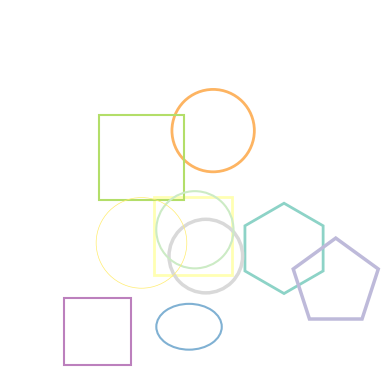[{"shape": "hexagon", "thickness": 2, "radius": 0.59, "center": [0.738, 0.355]}, {"shape": "square", "thickness": 2, "radius": 0.51, "center": [0.5, 0.387]}, {"shape": "pentagon", "thickness": 2.5, "radius": 0.58, "center": [0.872, 0.265]}, {"shape": "oval", "thickness": 1.5, "radius": 0.43, "center": [0.491, 0.151]}, {"shape": "circle", "thickness": 2, "radius": 0.54, "center": [0.554, 0.661]}, {"shape": "square", "thickness": 1.5, "radius": 0.55, "center": [0.368, 0.59]}, {"shape": "circle", "thickness": 2.5, "radius": 0.48, "center": [0.535, 0.335]}, {"shape": "square", "thickness": 1.5, "radius": 0.44, "center": [0.253, 0.139]}, {"shape": "circle", "thickness": 1.5, "radius": 0.5, "center": [0.506, 0.403]}, {"shape": "circle", "thickness": 0.5, "radius": 0.59, "center": [0.367, 0.369]}]